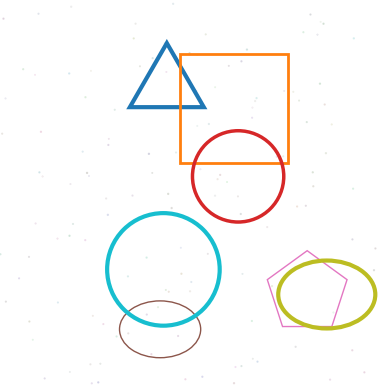[{"shape": "triangle", "thickness": 3, "radius": 0.55, "center": [0.433, 0.777]}, {"shape": "square", "thickness": 2, "radius": 0.7, "center": [0.607, 0.718]}, {"shape": "circle", "thickness": 2.5, "radius": 0.59, "center": [0.618, 0.542]}, {"shape": "oval", "thickness": 1, "radius": 0.53, "center": [0.416, 0.145]}, {"shape": "pentagon", "thickness": 1, "radius": 0.54, "center": [0.798, 0.24]}, {"shape": "oval", "thickness": 3, "radius": 0.63, "center": [0.849, 0.235]}, {"shape": "circle", "thickness": 3, "radius": 0.73, "center": [0.424, 0.3]}]